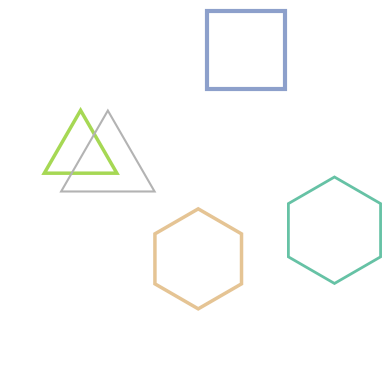[{"shape": "hexagon", "thickness": 2, "radius": 0.69, "center": [0.869, 0.402]}, {"shape": "square", "thickness": 3, "radius": 0.51, "center": [0.639, 0.871]}, {"shape": "triangle", "thickness": 2.5, "radius": 0.54, "center": [0.209, 0.605]}, {"shape": "hexagon", "thickness": 2.5, "radius": 0.65, "center": [0.515, 0.328]}, {"shape": "triangle", "thickness": 1.5, "radius": 0.7, "center": [0.28, 0.573]}]